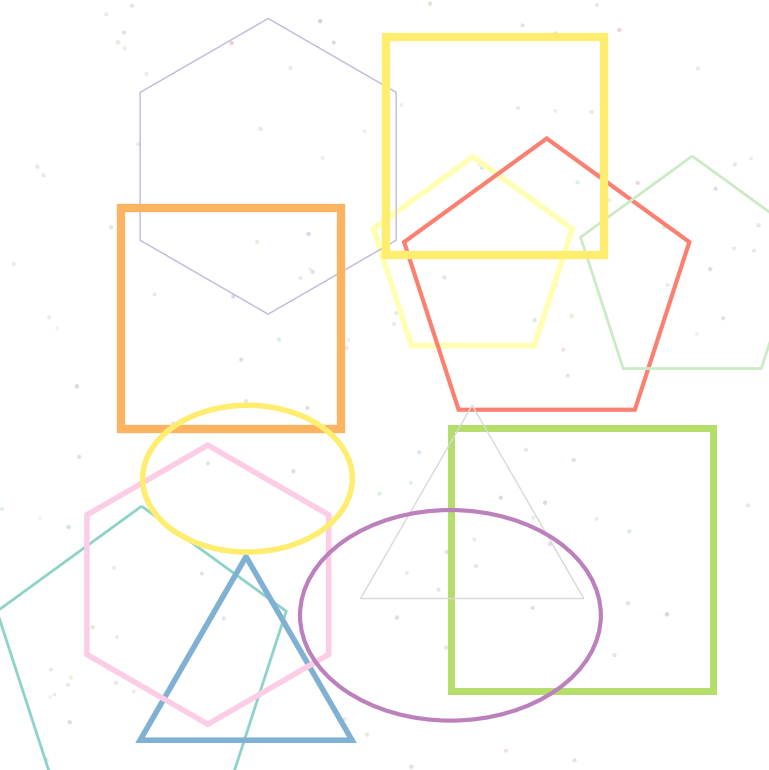[{"shape": "pentagon", "thickness": 1, "radius": 0.99, "center": [0.184, 0.145]}, {"shape": "pentagon", "thickness": 2, "radius": 0.68, "center": [0.614, 0.661]}, {"shape": "hexagon", "thickness": 0.5, "radius": 0.96, "center": [0.348, 0.784]}, {"shape": "pentagon", "thickness": 1.5, "radius": 0.97, "center": [0.71, 0.625]}, {"shape": "triangle", "thickness": 2, "radius": 0.79, "center": [0.32, 0.118]}, {"shape": "square", "thickness": 3, "radius": 0.72, "center": [0.3, 0.586]}, {"shape": "square", "thickness": 2.5, "radius": 0.85, "center": [0.756, 0.273]}, {"shape": "hexagon", "thickness": 2, "radius": 0.91, "center": [0.27, 0.241]}, {"shape": "triangle", "thickness": 0.5, "radius": 0.84, "center": [0.613, 0.306]}, {"shape": "oval", "thickness": 1.5, "radius": 0.98, "center": [0.585, 0.201]}, {"shape": "pentagon", "thickness": 1, "radius": 0.76, "center": [0.899, 0.645]}, {"shape": "square", "thickness": 3, "radius": 0.71, "center": [0.643, 0.81]}, {"shape": "oval", "thickness": 2, "radius": 0.68, "center": [0.321, 0.378]}]